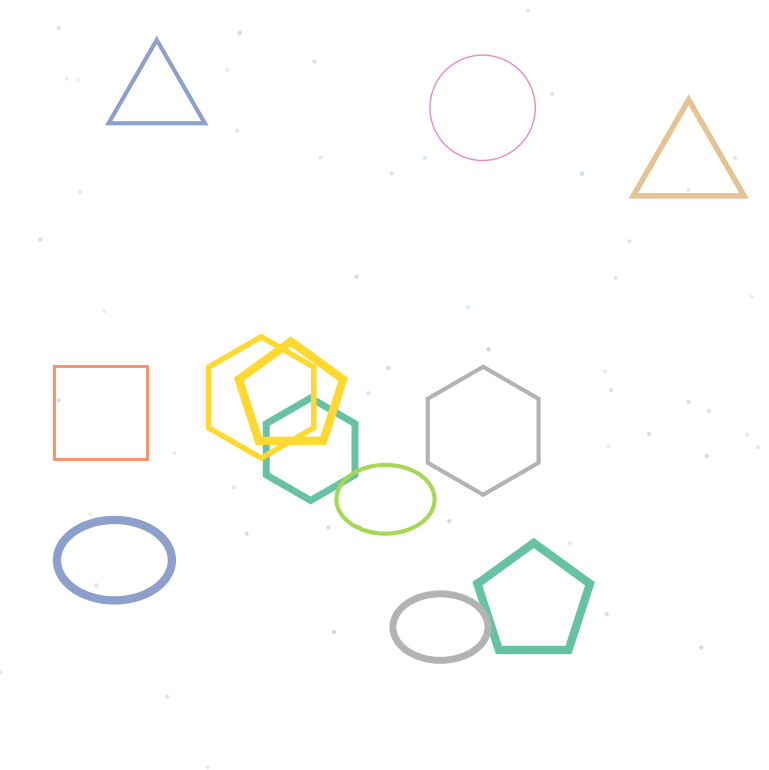[{"shape": "pentagon", "thickness": 3, "radius": 0.38, "center": [0.693, 0.218]}, {"shape": "hexagon", "thickness": 2.5, "radius": 0.33, "center": [0.403, 0.417]}, {"shape": "square", "thickness": 1, "radius": 0.3, "center": [0.13, 0.464]}, {"shape": "triangle", "thickness": 1.5, "radius": 0.36, "center": [0.204, 0.876]}, {"shape": "oval", "thickness": 3, "radius": 0.37, "center": [0.149, 0.272]}, {"shape": "circle", "thickness": 0.5, "radius": 0.34, "center": [0.627, 0.86]}, {"shape": "oval", "thickness": 1.5, "radius": 0.32, "center": [0.501, 0.352]}, {"shape": "pentagon", "thickness": 3, "radius": 0.36, "center": [0.378, 0.485]}, {"shape": "hexagon", "thickness": 2, "radius": 0.39, "center": [0.339, 0.484]}, {"shape": "triangle", "thickness": 2, "radius": 0.42, "center": [0.894, 0.787]}, {"shape": "hexagon", "thickness": 1.5, "radius": 0.42, "center": [0.627, 0.441]}, {"shape": "oval", "thickness": 2.5, "radius": 0.31, "center": [0.572, 0.186]}]